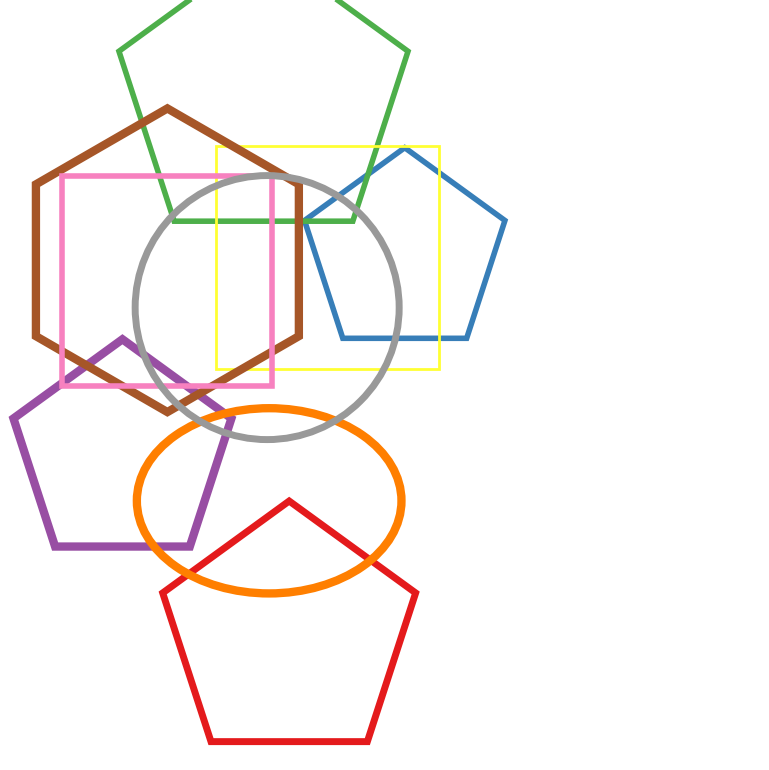[{"shape": "pentagon", "thickness": 2.5, "radius": 0.86, "center": [0.376, 0.177]}, {"shape": "pentagon", "thickness": 2, "radius": 0.68, "center": [0.526, 0.671]}, {"shape": "pentagon", "thickness": 2, "radius": 0.99, "center": [0.342, 0.872]}, {"shape": "pentagon", "thickness": 3, "radius": 0.74, "center": [0.159, 0.411]}, {"shape": "oval", "thickness": 3, "radius": 0.86, "center": [0.35, 0.35]}, {"shape": "square", "thickness": 1, "radius": 0.72, "center": [0.426, 0.666]}, {"shape": "hexagon", "thickness": 3, "radius": 0.99, "center": [0.217, 0.662]}, {"shape": "square", "thickness": 2, "radius": 0.68, "center": [0.217, 0.635]}, {"shape": "circle", "thickness": 2.5, "radius": 0.86, "center": [0.347, 0.601]}]